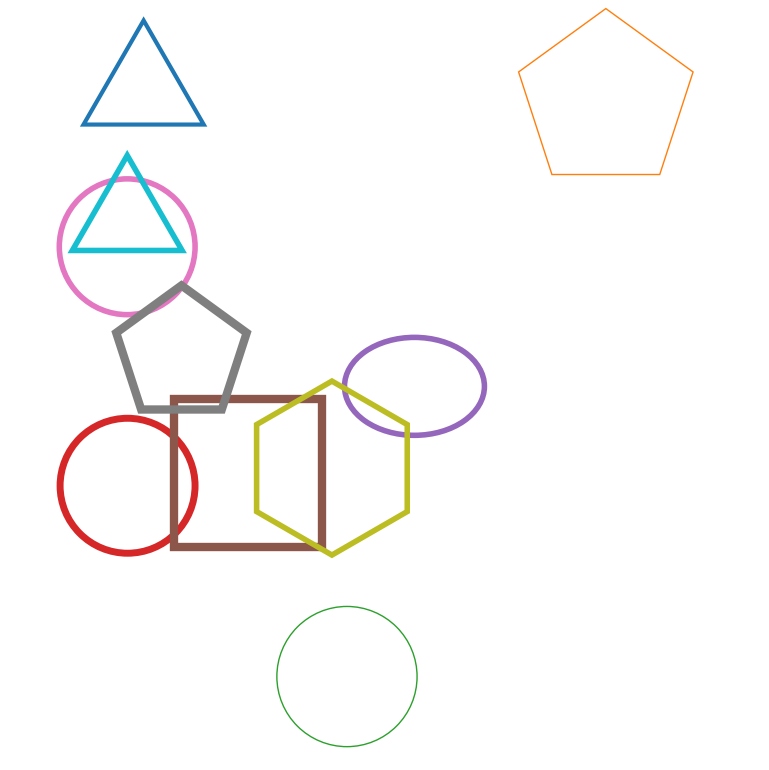[{"shape": "triangle", "thickness": 1.5, "radius": 0.45, "center": [0.187, 0.883]}, {"shape": "pentagon", "thickness": 0.5, "radius": 0.6, "center": [0.787, 0.87]}, {"shape": "circle", "thickness": 0.5, "radius": 0.46, "center": [0.451, 0.121]}, {"shape": "circle", "thickness": 2.5, "radius": 0.44, "center": [0.166, 0.369]}, {"shape": "oval", "thickness": 2, "radius": 0.45, "center": [0.538, 0.498]}, {"shape": "square", "thickness": 3, "radius": 0.48, "center": [0.322, 0.386]}, {"shape": "circle", "thickness": 2, "radius": 0.44, "center": [0.165, 0.68]}, {"shape": "pentagon", "thickness": 3, "radius": 0.45, "center": [0.236, 0.54]}, {"shape": "hexagon", "thickness": 2, "radius": 0.56, "center": [0.431, 0.392]}, {"shape": "triangle", "thickness": 2, "radius": 0.41, "center": [0.165, 0.716]}]